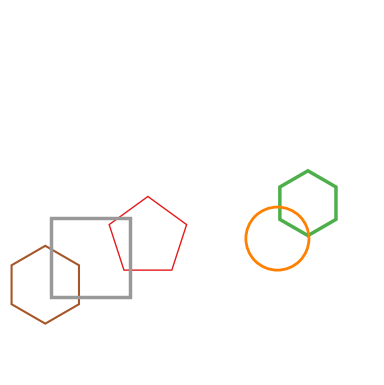[{"shape": "pentagon", "thickness": 1, "radius": 0.53, "center": [0.384, 0.384]}, {"shape": "hexagon", "thickness": 2.5, "radius": 0.42, "center": [0.8, 0.472]}, {"shape": "circle", "thickness": 2, "radius": 0.41, "center": [0.721, 0.38]}, {"shape": "hexagon", "thickness": 1.5, "radius": 0.51, "center": [0.118, 0.26]}, {"shape": "square", "thickness": 2.5, "radius": 0.51, "center": [0.235, 0.332]}]